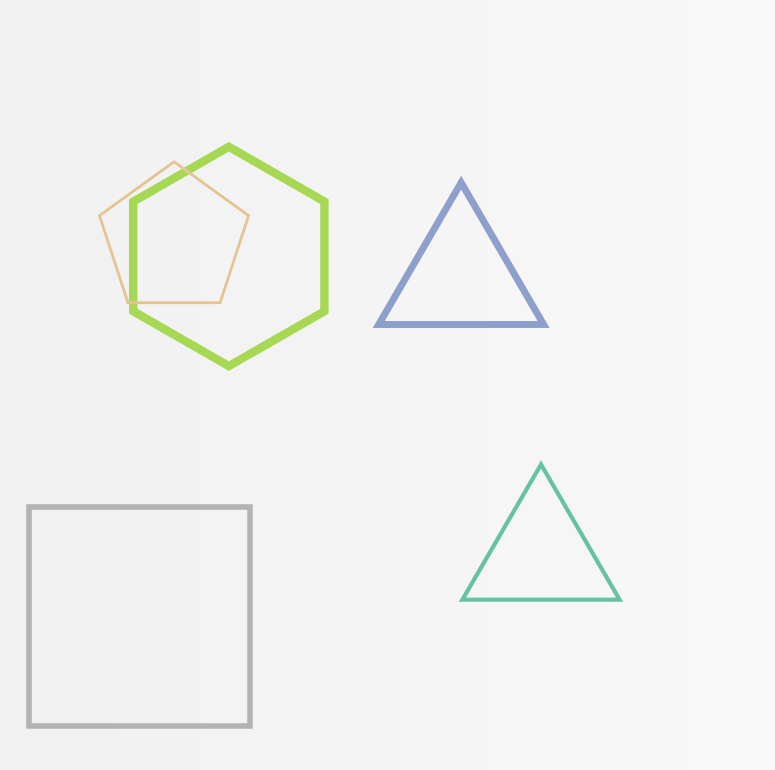[{"shape": "triangle", "thickness": 1.5, "radius": 0.59, "center": [0.698, 0.28]}, {"shape": "triangle", "thickness": 2.5, "radius": 0.61, "center": [0.595, 0.64]}, {"shape": "hexagon", "thickness": 3, "radius": 0.71, "center": [0.295, 0.667]}, {"shape": "pentagon", "thickness": 1, "radius": 0.51, "center": [0.225, 0.689]}, {"shape": "square", "thickness": 2, "radius": 0.71, "center": [0.18, 0.2]}]